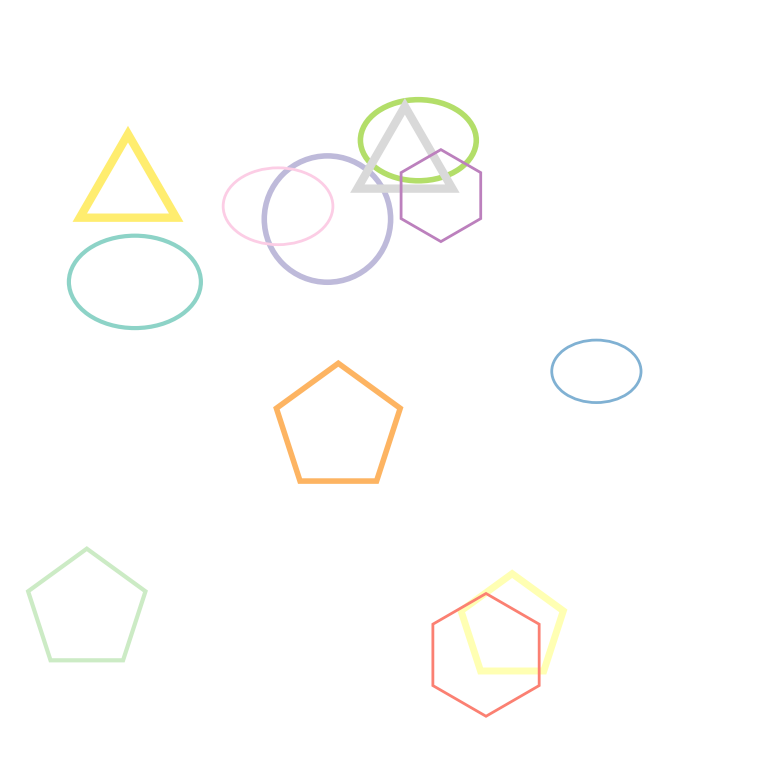[{"shape": "oval", "thickness": 1.5, "radius": 0.43, "center": [0.175, 0.634]}, {"shape": "pentagon", "thickness": 2.5, "radius": 0.35, "center": [0.665, 0.185]}, {"shape": "circle", "thickness": 2, "radius": 0.41, "center": [0.425, 0.715]}, {"shape": "hexagon", "thickness": 1, "radius": 0.4, "center": [0.631, 0.15]}, {"shape": "oval", "thickness": 1, "radius": 0.29, "center": [0.775, 0.518]}, {"shape": "pentagon", "thickness": 2, "radius": 0.42, "center": [0.439, 0.444]}, {"shape": "oval", "thickness": 2, "radius": 0.38, "center": [0.543, 0.818]}, {"shape": "oval", "thickness": 1, "radius": 0.36, "center": [0.361, 0.732]}, {"shape": "triangle", "thickness": 3, "radius": 0.36, "center": [0.526, 0.791]}, {"shape": "hexagon", "thickness": 1, "radius": 0.3, "center": [0.573, 0.746]}, {"shape": "pentagon", "thickness": 1.5, "radius": 0.4, "center": [0.113, 0.207]}, {"shape": "triangle", "thickness": 3, "radius": 0.36, "center": [0.166, 0.753]}]